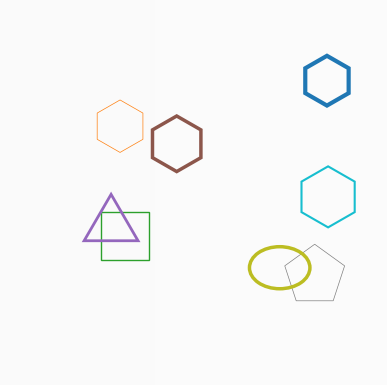[{"shape": "hexagon", "thickness": 3, "radius": 0.32, "center": [0.844, 0.79]}, {"shape": "hexagon", "thickness": 0.5, "radius": 0.34, "center": [0.31, 0.672]}, {"shape": "square", "thickness": 1, "radius": 0.31, "center": [0.323, 0.387]}, {"shape": "triangle", "thickness": 2, "radius": 0.4, "center": [0.287, 0.415]}, {"shape": "hexagon", "thickness": 2.5, "radius": 0.36, "center": [0.456, 0.627]}, {"shape": "pentagon", "thickness": 0.5, "radius": 0.41, "center": [0.812, 0.284]}, {"shape": "oval", "thickness": 2.5, "radius": 0.39, "center": [0.722, 0.305]}, {"shape": "hexagon", "thickness": 1.5, "radius": 0.4, "center": [0.847, 0.489]}]